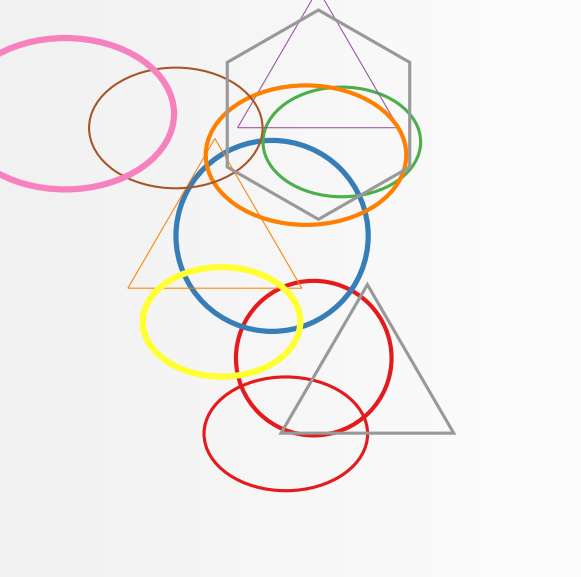[{"shape": "circle", "thickness": 2, "radius": 0.67, "center": [0.54, 0.379]}, {"shape": "oval", "thickness": 1.5, "radius": 0.7, "center": [0.492, 0.248]}, {"shape": "circle", "thickness": 2.5, "radius": 0.83, "center": [0.468, 0.591]}, {"shape": "oval", "thickness": 1.5, "radius": 0.68, "center": [0.588, 0.753]}, {"shape": "triangle", "thickness": 0.5, "radius": 0.8, "center": [0.547, 0.858]}, {"shape": "oval", "thickness": 2, "radius": 0.86, "center": [0.526, 0.731]}, {"shape": "triangle", "thickness": 0.5, "radius": 0.86, "center": [0.37, 0.587]}, {"shape": "oval", "thickness": 3, "radius": 0.68, "center": [0.381, 0.442]}, {"shape": "oval", "thickness": 1, "radius": 0.75, "center": [0.302, 0.778]}, {"shape": "oval", "thickness": 3, "radius": 0.94, "center": [0.112, 0.802]}, {"shape": "hexagon", "thickness": 1.5, "radius": 0.91, "center": [0.548, 0.801]}, {"shape": "triangle", "thickness": 1.5, "radius": 0.86, "center": [0.632, 0.335]}]